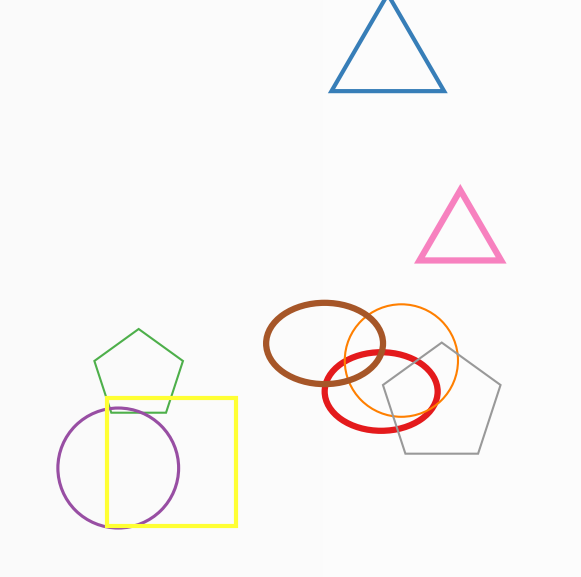[{"shape": "oval", "thickness": 3, "radius": 0.49, "center": [0.656, 0.321]}, {"shape": "triangle", "thickness": 2, "radius": 0.56, "center": [0.667, 0.897]}, {"shape": "pentagon", "thickness": 1, "radius": 0.4, "center": [0.239, 0.349]}, {"shape": "circle", "thickness": 1.5, "radius": 0.52, "center": [0.203, 0.189]}, {"shape": "circle", "thickness": 1, "radius": 0.49, "center": [0.691, 0.375]}, {"shape": "square", "thickness": 2, "radius": 0.56, "center": [0.294, 0.199]}, {"shape": "oval", "thickness": 3, "radius": 0.5, "center": [0.558, 0.404]}, {"shape": "triangle", "thickness": 3, "radius": 0.41, "center": [0.792, 0.589]}, {"shape": "pentagon", "thickness": 1, "radius": 0.53, "center": [0.76, 0.3]}]